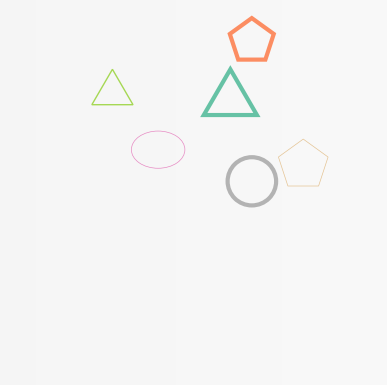[{"shape": "triangle", "thickness": 3, "radius": 0.4, "center": [0.594, 0.741]}, {"shape": "pentagon", "thickness": 3, "radius": 0.3, "center": [0.65, 0.893]}, {"shape": "oval", "thickness": 0.5, "radius": 0.35, "center": [0.408, 0.611]}, {"shape": "triangle", "thickness": 1, "radius": 0.31, "center": [0.29, 0.759]}, {"shape": "pentagon", "thickness": 0.5, "radius": 0.34, "center": [0.783, 0.571]}, {"shape": "circle", "thickness": 3, "radius": 0.31, "center": [0.65, 0.529]}]